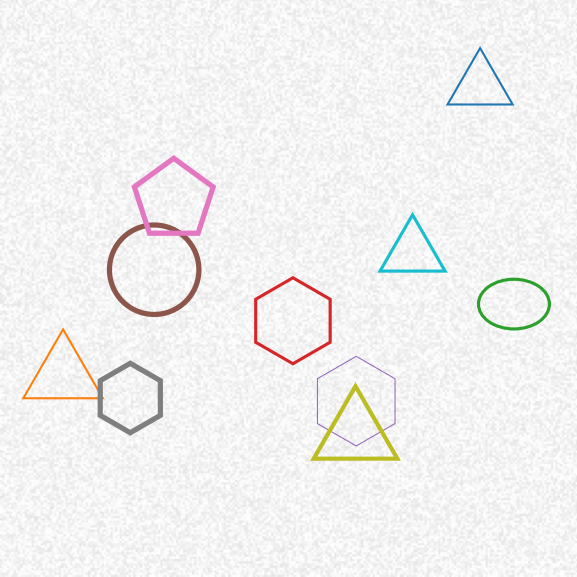[{"shape": "triangle", "thickness": 1, "radius": 0.33, "center": [0.831, 0.851]}, {"shape": "triangle", "thickness": 1, "radius": 0.4, "center": [0.109, 0.349]}, {"shape": "oval", "thickness": 1.5, "radius": 0.31, "center": [0.89, 0.473]}, {"shape": "hexagon", "thickness": 1.5, "radius": 0.37, "center": [0.507, 0.444]}, {"shape": "hexagon", "thickness": 0.5, "radius": 0.39, "center": [0.617, 0.305]}, {"shape": "circle", "thickness": 2.5, "radius": 0.39, "center": [0.267, 0.532]}, {"shape": "pentagon", "thickness": 2.5, "radius": 0.36, "center": [0.301, 0.653]}, {"shape": "hexagon", "thickness": 2.5, "radius": 0.3, "center": [0.226, 0.31]}, {"shape": "triangle", "thickness": 2, "radius": 0.42, "center": [0.616, 0.247]}, {"shape": "triangle", "thickness": 1.5, "radius": 0.33, "center": [0.714, 0.562]}]